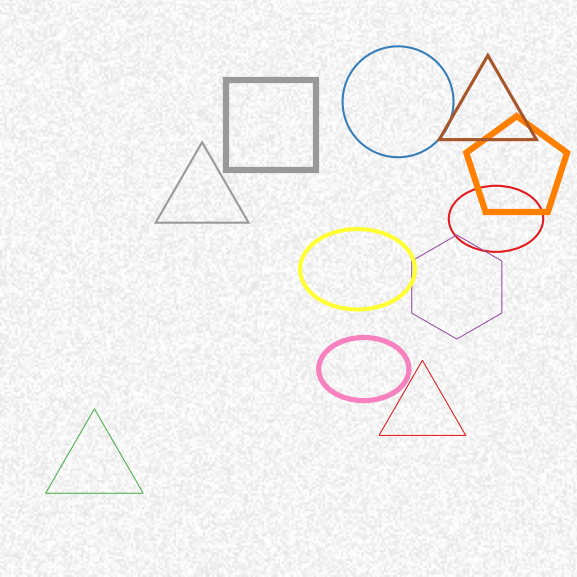[{"shape": "triangle", "thickness": 0.5, "radius": 0.43, "center": [0.731, 0.288]}, {"shape": "oval", "thickness": 1, "radius": 0.41, "center": [0.859, 0.62]}, {"shape": "circle", "thickness": 1, "radius": 0.48, "center": [0.689, 0.823]}, {"shape": "triangle", "thickness": 0.5, "radius": 0.49, "center": [0.163, 0.194]}, {"shape": "hexagon", "thickness": 0.5, "radius": 0.45, "center": [0.791, 0.502]}, {"shape": "pentagon", "thickness": 3, "radius": 0.46, "center": [0.895, 0.706]}, {"shape": "oval", "thickness": 2, "radius": 0.5, "center": [0.619, 0.533]}, {"shape": "triangle", "thickness": 1.5, "radius": 0.49, "center": [0.845, 0.806]}, {"shape": "oval", "thickness": 2.5, "radius": 0.39, "center": [0.63, 0.36]}, {"shape": "square", "thickness": 3, "radius": 0.39, "center": [0.469, 0.783]}, {"shape": "triangle", "thickness": 1, "radius": 0.46, "center": [0.35, 0.66]}]